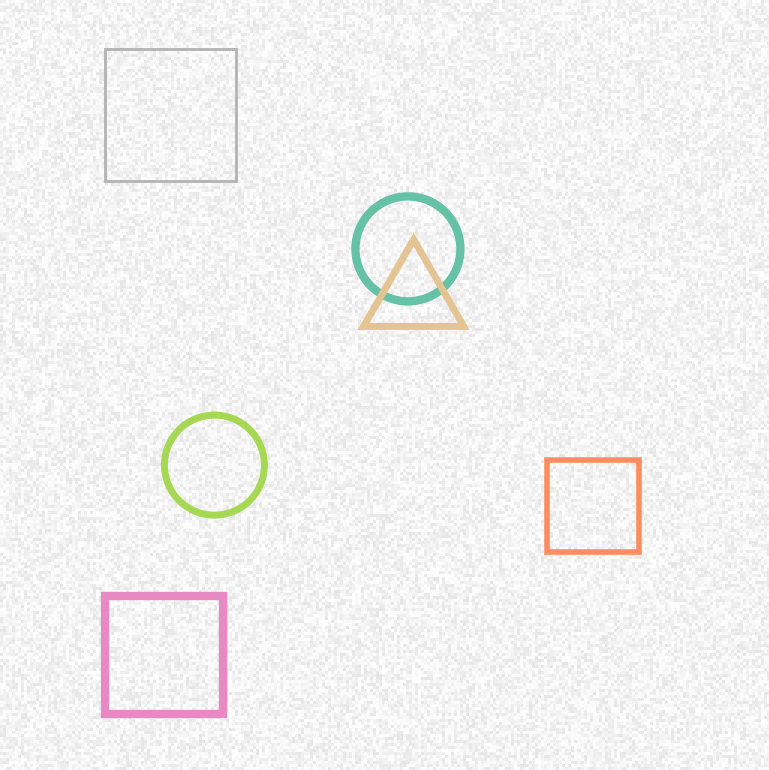[{"shape": "circle", "thickness": 3, "radius": 0.34, "center": [0.53, 0.677]}, {"shape": "square", "thickness": 2, "radius": 0.3, "center": [0.77, 0.342]}, {"shape": "square", "thickness": 3, "radius": 0.38, "center": [0.213, 0.15]}, {"shape": "circle", "thickness": 2.5, "radius": 0.32, "center": [0.278, 0.396]}, {"shape": "triangle", "thickness": 2.5, "radius": 0.38, "center": [0.537, 0.614]}, {"shape": "square", "thickness": 1, "radius": 0.43, "center": [0.222, 0.851]}]